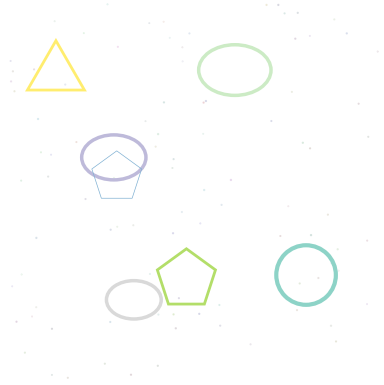[{"shape": "circle", "thickness": 3, "radius": 0.39, "center": [0.795, 0.286]}, {"shape": "oval", "thickness": 2.5, "radius": 0.42, "center": [0.296, 0.591]}, {"shape": "pentagon", "thickness": 0.5, "radius": 0.34, "center": [0.303, 0.54]}, {"shape": "pentagon", "thickness": 2, "radius": 0.4, "center": [0.484, 0.274]}, {"shape": "oval", "thickness": 2.5, "radius": 0.36, "center": [0.348, 0.221]}, {"shape": "oval", "thickness": 2.5, "radius": 0.47, "center": [0.61, 0.818]}, {"shape": "triangle", "thickness": 2, "radius": 0.43, "center": [0.145, 0.809]}]